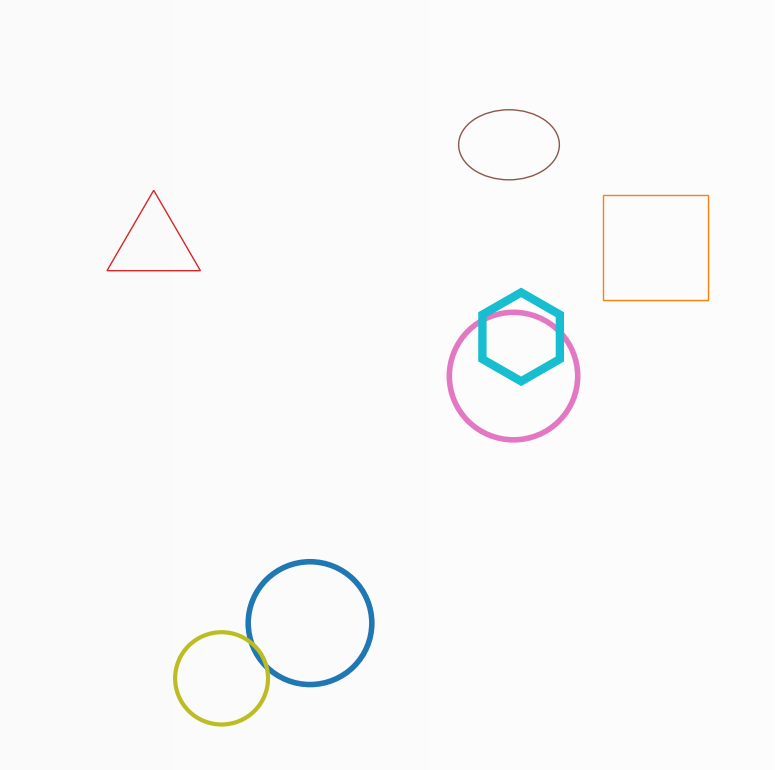[{"shape": "circle", "thickness": 2, "radius": 0.4, "center": [0.4, 0.191]}, {"shape": "square", "thickness": 0.5, "radius": 0.34, "center": [0.846, 0.679]}, {"shape": "triangle", "thickness": 0.5, "radius": 0.35, "center": [0.198, 0.683]}, {"shape": "oval", "thickness": 0.5, "radius": 0.32, "center": [0.657, 0.812]}, {"shape": "circle", "thickness": 2, "radius": 0.41, "center": [0.663, 0.512]}, {"shape": "circle", "thickness": 1.5, "radius": 0.3, "center": [0.286, 0.119]}, {"shape": "hexagon", "thickness": 3, "radius": 0.29, "center": [0.672, 0.562]}]